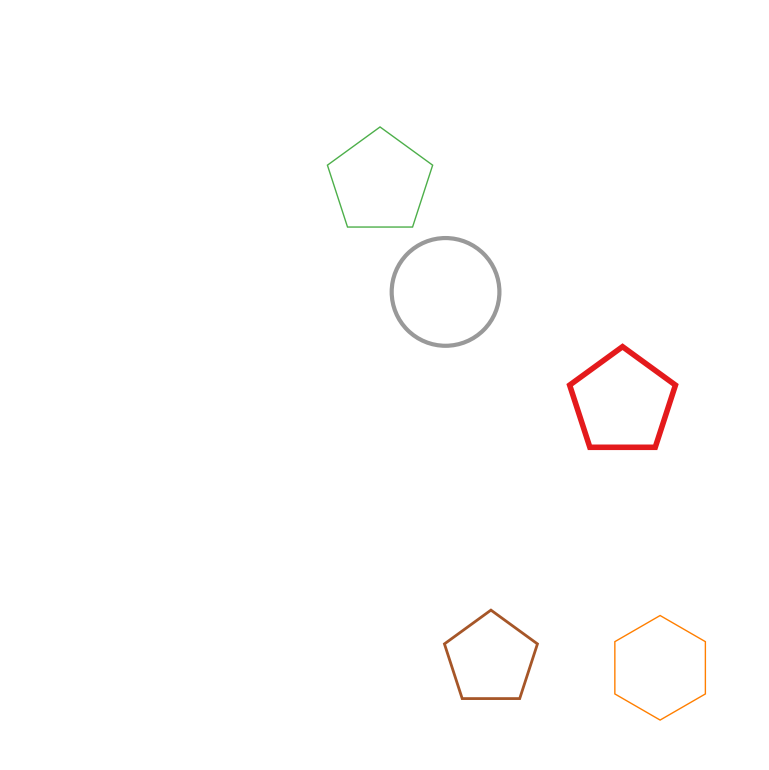[{"shape": "pentagon", "thickness": 2, "radius": 0.36, "center": [0.809, 0.478]}, {"shape": "pentagon", "thickness": 0.5, "radius": 0.36, "center": [0.494, 0.763]}, {"shape": "hexagon", "thickness": 0.5, "radius": 0.34, "center": [0.857, 0.133]}, {"shape": "pentagon", "thickness": 1, "radius": 0.32, "center": [0.638, 0.144]}, {"shape": "circle", "thickness": 1.5, "radius": 0.35, "center": [0.579, 0.621]}]